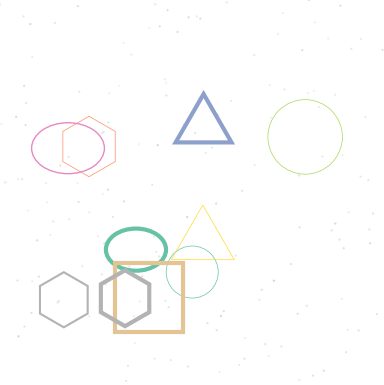[{"shape": "oval", "thickness": 3, "radius": 0.39, "center": [0.353, 0.352]}, {"shape": "circle", "thickness": 0.5, "radius": 0.34, "center": [0.499, 0.293]}, {"shape": "hexagon", "thickness": 0.5, "radius": 0.39, "center": [0.231, 0.62]}, {"shape": "triangle", "thickness": 3, "radius": 0.42, "center": [0.529, 0.672]}, {"shape": "oval", "thickness": 1, "radius": 0.47, "center": [0.177, 0.615]}, {"shape": "circle", "thickness": 0.5, "radius": 0.48, "center": [0.793, 0.644]}, {"shape": "triangle", "thickness": 0.5, "radius": 0.47, "center": [0.527, 0.373]}, {"shape": "square", "thickness": 3, "radius": 0.45, "center": [0.387, 0.228]}, {"shape": "hexagon", "thickness": 1.5, "radius": 0.36, "center": [0.166, 0.221]}, {"shape": "hexagon", "thickness": 3, "radius": 0.36, "center": [0.325, 0.225]}]